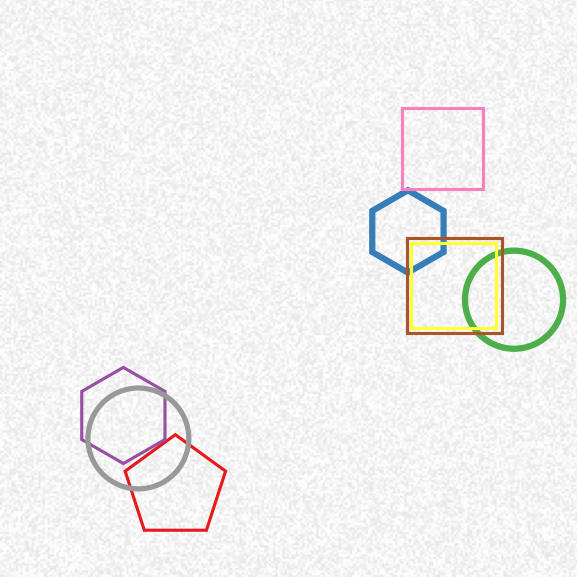[{"shape": "pentagon", "thickness": 1.5, "radius": 0.46, "center": [0.304, 0.155]}, {"shape": "hexagon", "thickness": 3, "radius": 0.36, "center": [0.706, 0.598]}, {"shape": "circle", "thickness": 3, "radius": 0.42, "center": [0.89, 0.48]}, {"shape": "hexagon", "thickness": 1.5, "radius": 0.42, "center": [0.214, 0.28]}, {"shape": "square", "thickness": 1.5, "radius": 0.37, "center": [0.785, 0.505]}, {"shape": "square", "thickness": 1.5, "radius": 0.41, "center": [0.786, 0.504]}, {"shape": "square", "thickness": 1.5, "radius": 0.35, "center": [0.766, 0.742]}, {"shape": "circle", "thickness": 2.5, "radius": 0.44, "center": [0.24, 0.24]}]